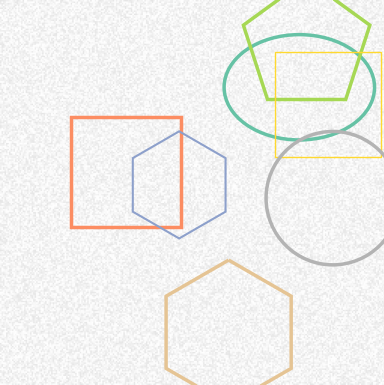[{"shape": "oval", "thickness": 2.5, "radius": 0.98, "center": [0.778, 0.773]}, {"shape": "square", "thickness": 2.5, "radius": 0.71, "center": [0.327, 0.553]}, {"shape": "hexagon", "thickness": 1.5, "radius": 0.7, "center": [0.465, 0.52]}, {"shape": "pentagon", "thickness": 2.5, "radius": 0.86, "center": [0.796, 0.881]}, {"shape": "square", "thickness": 1, "radius": 0.69, "center": [0.853, 0.729]}, {"shape": "hexagon", "thickness": 2.5, "radius": 0.94, "center": [0.594, 0.137]}, {"shape": "circle", "thickness": 2.5, "radius": 0.87, "center": [0.864, 0.485]}]